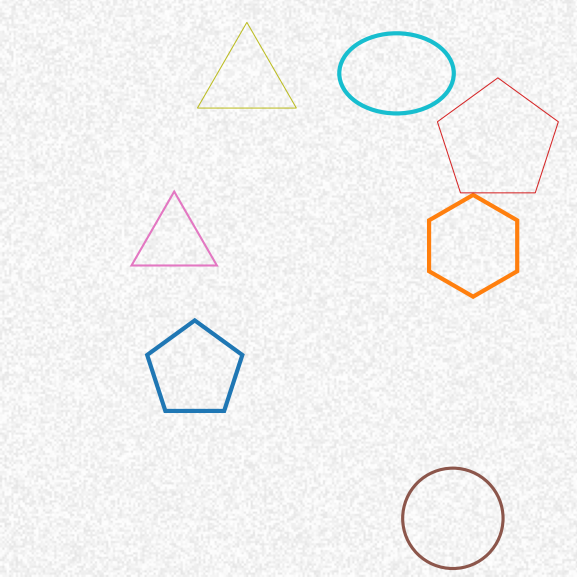[{"shape": "pentagon", "thickness": 2, "radius": 0.43, "center": [0.337, 0.358]}, {"shape": "hexagon", "thickness": 2, "radius": 0.44, "center": [0.819, 0.574]}, {"shape": "pentagon", "thickness": 0.5, "radius": 0.55, "center": [0.862, 0.754]}, {"shape": "circle", "thickness": 1.5, "radius": 0.43, "center": [0.784, 0.102]}, {"shape": "triangle", "thickness": 1, "radius": 0.43, "center": [0.302, 0.582]}, {"shape": "triangle", "thickness": 0.5, "radius": 0.49, "center": [0.428, 0.861]}, {"shape": "oval", "thickness": 2, "radius": 0.5, "center": [0.687, 0.872]}]